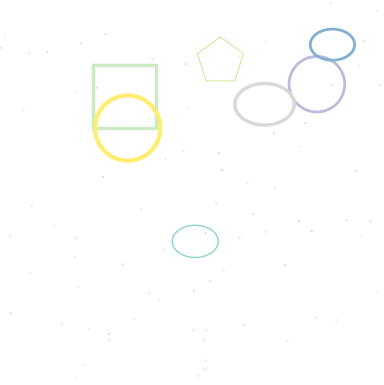[{"shape": "oval", "thickness": 1, "radius": 0.3, "center": [0.507, 0.373]}, {"shape": "circle", "thickness": 2, "radius": 0.36, "center": [0.823, 0.781]}, {"shape": "oval", "thickness": 2, "radius": 0.29, "center": [0.863, 0.884]}, {"shape": "pentagon", "thickness": 0.5, "radius": 0.32, "center": [0.573, 0.841]}, {"shape": "oval", "thickness": 2.5, "radius": 0.39, "center": [0.687, 0.729]}, {"shape": "square", "thickness": 2.5, "radius": 0.41, "center": [0.324, 0.749]}, {"shape": "circle", "thickness": 3, "radius": 0.42, "center": [0.332, 0.667]}]